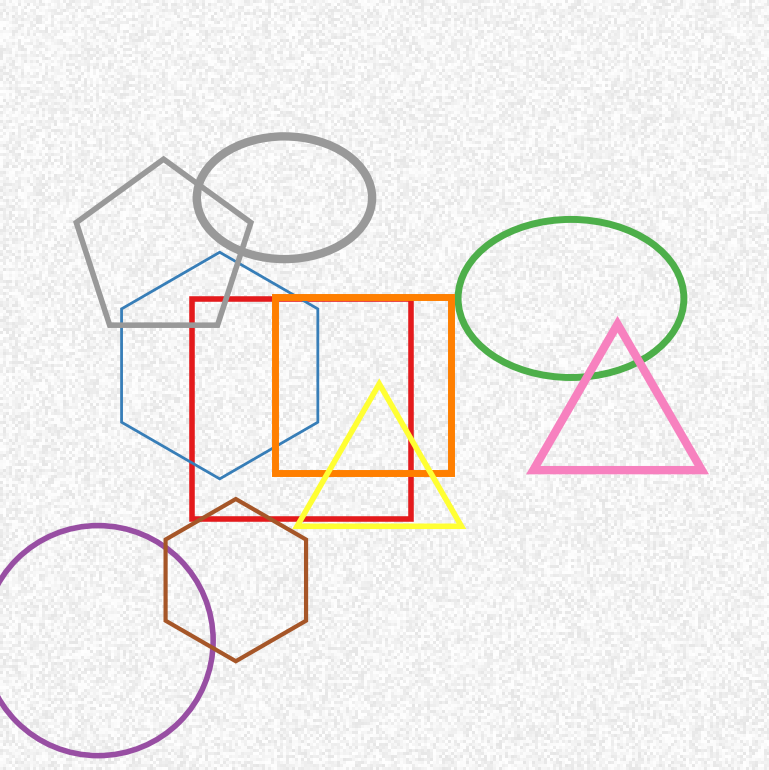[{"shape": "square", "thickness": 2, "radius": 0.71, "center": [0.392, 0.469]}, {"shape": "hexagon", "thickness": 1, "radius": 0.74, "center": [0.285, 0.525]}, {"shape": "oval", "thickness": 2.5, "radius": 0.73, "center": [0.742, 0.612]}, {"shape": "circle", "thickness": 2, "radius": 0.75, "center": [0.127, 0.168]}, {"shape": "square", "thickness": 2.5, "radius": 0.57, "center": [0.472, 0.5]}, {"shape": "triangle", "thickness": 2, "radius": 0.62, "center": [0.493, 0.378]}, {"shape": "hexagon", "thickness": 1.5, "radius": 0.53, "center": [0.306, 0.247]}, {"shape": "triangle", "thickness": 3, "radius": 0.63, "center": [0.802, 0.453]}, {"shape": "oval", "thickness": 3, "radius": 0.57, "center": [0.369, 0.743]}, {"shape": "pentagon", "thickness": 2, "radius": 0.6, "center": [0.212, 0.674]}]